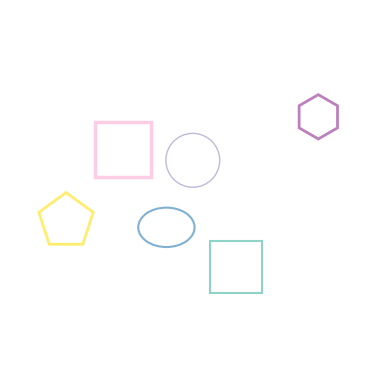[{"shape": "square", "thickness": 1.5, "radius": 0.34, "center": [0.613, 0.306]}, {"shape": "circle", "thickness": 1, "radius": 0.35, "center": [0.501, 0.584]}, {"shape": "oval", "thickness": 1.5, "radius": 0.37, "center": [0.432, 0.41]}, {"shape": "square", "thickness": 2.5, "radius": 0.36, "center": [0.319, 0.612]}, {"shape": "hexagon", "thickness": 2, "radius": 0.29, "center": [0.827, 0.697]}, {"shape": "pentagon", "thickness": 2, "radius": 0.37, "center": [0.172, 0.426]}]